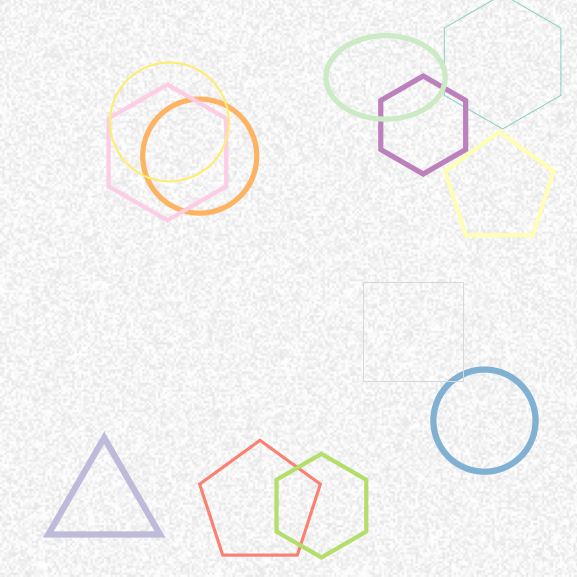[{"shape": "hexagon", "thickness": 0.5, "radius": 0.58, "center": [0.87, 0.892]}, {"shape": "pentagon", "thickness": 2, "radius": 0.49, "center": [0.864, 0.672]}, {"shape": "triangle", "thickness": 3, "radius": 0.56, "center": [0.18, 0.13]}, {"shape": "pentagon", "thickness": 1.5, "radius": 0.55, "center": [0.45, 0.127]}, {"shape": "circle", "thickness": 3, "radius": 0.44, "center": [0.839, 0.271]}, {"shape": "circle", "thickness": 2.5, "radius": 0.49, "center": [0.346, 0.729]}, {"shape": "hexagon", "thickness": 2, "radius": 0.45, "center": [0.557, 0.124]}, {"shape": "hexagon", "thickness": 2, "radius": 0.59, "center": [0.29, 0.735]}, {"shape": "square", "thickness": 0.5, "radius": 0.43, "center": [0.715, 0.425]}, {"shape": "hexagon", "thickness": 2.5, "radius": 0.42, "center": [0.733, 0.783]}, {"shape": "oval", "thickness": 2.5, "radius": 0.52, "center": [0.668, 0.865]}, {"shape": "circle", "thickness": 1, "radius": 0.51, "center": [0.293, 0.788]}]